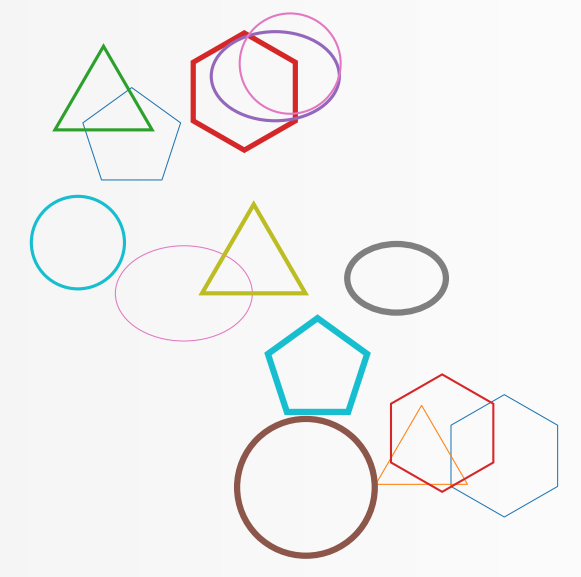[{"shape": "hexagon", "thickness": 0.5, "radius": 0.53, "center": [0.868, 0.21]}, {"shape": "pentagon", "thickness": 0.5, "radius": 0.44, "center": [0.227, 0.759]}, {"shape": "triangle", "thickness": 0.5, "radius": 0.46, "center": [0.725, 0.206]}, {"shape": "triangle", "thickness": 1.5, "radius": 0.48, "center": [0.178, 0.823]}, {"shape": "hexagon", "thickness": 2.5, "radius": 0.51, "center": [0.42, 0.841]}, {"shape": "hexagon", "thickness": 1, "radius": 0.51, "center": [0.761, 0.249]}, {"shape": "oval", "thickness": 1.5, "radius": 0.55, "center": [0.474, 0.867]}, {"shape": "circle", "thickness": 3, "radius": 0.59, "center": [0.526, 0.155]}, {"shape": "circle", "thickness": 1, "radius": 0.43, "center": [0.499, 0.889]}, {"shape": "oval", "thickness": 0.5, "radius": 0.59, "center": [0.316, 0.491]}, {"shape": "oval", "thickness": 3, "radius": 0.42, "center": [0.682, 0.517]}, {"shape": "triangle", "thickness": 2, "radius": 0.51, "center": [0.436, 0.543]}, {"shape": "circle", "thickness": 1.5, "radius": 0.4, "center": [0.134, 0.579]}, {"shape": "pentagon", "thickness": 3, "radius": 0.45, "center": [0.546, 0.358]}]